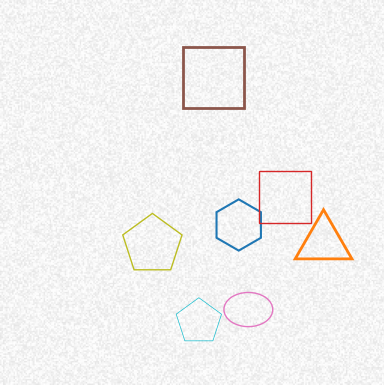[{"shape": "hexagon", "thickness": 1.5, "radius": 0.33, "center": [0.62, 0.416]}, {"shape": "triangle", "thickness": 2, "radius": 0.43, "center": [0.84, 0.37]}, {"shape": "square", "thickness": 1, "radius": 0.34, "center": [0.741, 0.488]}, {"shape": "square", "thickness": 2, "radius": 0.4, "center": [0.554, 0.799]}, {"shape": "oval", "thickness": 1, "radius": 0.32, "center": [0.645, 0.196]}, {"shape": "pentagon", "thickness": 1, "radius": 0.4, "center": [0.396, 0.365]}, {"shape": "pentagon", "thickness": 0.5, "radius": 0.31, "center": [0.517, 0.165]}]